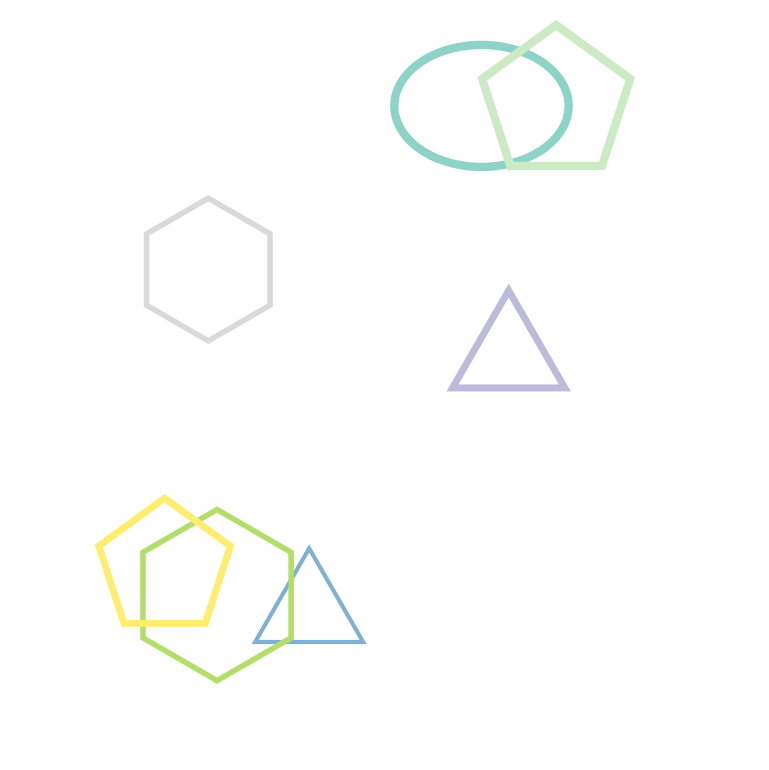[{"shape": "oval", "thickness": 3, "radius": 0.57, "center": [0.625, 0.862]}, {"shape": "triangle", "thickness": 2.5, "radius": 0.42, "center": [0.661, 0.538]}, {"shape": "triangle", "thickness": 1.5, "radius": 0.41, "center": [0.402, 0.207]}, {"shape": "hexagon", "thickness": 2, "radius": 0.56, "center": [0.282, 0.227]}, {"shape": "hexagon", "thickness": 2, "radius": 0.46, "center": [0.271, 0.65]}, {"shape": "pentagon", "thickness": 3, "radius": 0.51, "center": [0.722, 0.866]}, {"shape": "pentagon", "thickness": 2.5, "radius": 0.45, "center": [0.214, 0.263]}]